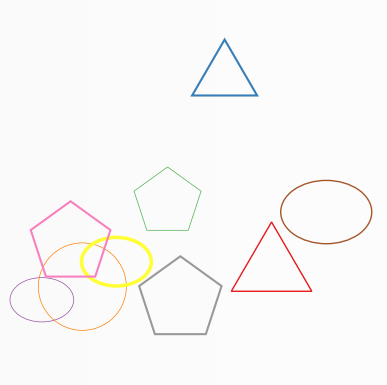[{"shape": "triangle", "thickness": 1, "radius": 0.6, "center": [0.701, 0.303]}, {"shape": "triangle", "thickness": 1.5, "radius": 0.48, "center": [0.58, 0.8]}, {"shape": "pentagon", "thickness": 0.5, "radius": 0.45, "center": [0.432, 0.475]}, {"shape": "oval", "thickness": 0.5, "radius": 0.41, "center": [0.108, 0.221]}, {"shape": "circle", "thickness": 0.5, "radius": 0.57, "center": [0.212, 0.256]}, {"shape": "oval", "thickness": 2.5, "radius": 0.45, "center": [0.3, 0.32]}, {"shape": "oval", "thickness": 1, "radius": 0.59, "center": [0.842, 0.449]}, {"shape": "pentagon", "thickness": 1.5, "radius": 0.54, "center": [0.182, 0.369]}, {"shape": "pentagon", "thickness": 1.5, "radius": 0.56, "center": [0.465, 0.223]}]